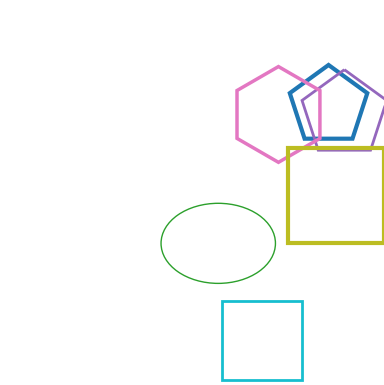[{"shape": "pentagon", "thickness": 3, "radius": 0.53, "center": [0.853, 0.725]}, {"shape": "oval", "thickness": 1, "radius": 0.74, "center": [0.567, 0.368]}, {"shape": "pentagon", "thickness": 2, "radius": 0.58, "center": [0.894, 0.703]}, {"shape": "hexagon", "thickness": 2.5, "radius": 0.62, "center": [0.723, 0.703]}, {"shape": "square", "thickness": 3, "radius": 0.62, "center": [0.872, 0.492]}, {"shape": "square", "thickness": 2, "radius": 0.52, "center": [0.681, 0.116]}]